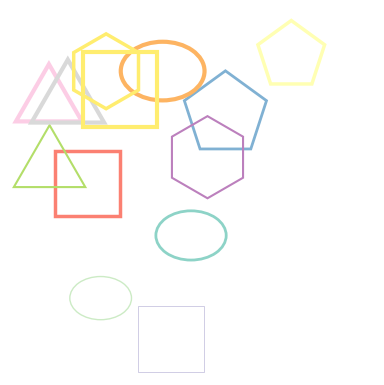[{"shape": "oval", "thickness": 2, "radius": 0.46, "center": [0.496, 0.388]}, {"shape": "pentagon", "thickness": 2.5, "radius": 0.46, "center": [0.757, 0.856]}, {"shape": "square", "thickness": 0.5, "radius": 0.43, "center": [0.445, 0.119]}, {"shape": "square", "thickness": 2.5, "radius": 0.43, "center": [0.228, 0.523]}, {"shape": "pentagon", "thickness": 2, "radius": 0.56, "center": [0.586, 0.704]}, {"shape": "oval", "thickness": 3, "radius": 0.54, "center": [0.422, 0.815]}, {"shape": "triangle", "thickness": 1.5, "radius": 0.54, "center": [0.129, 0.568]}, {"shape": "triangle", "thickness": 3, "radius": 0.5, "center": [0.127, 0.734]}, {"shape": "triangle", "thickness": 3, "radius": 0.54, "center": [0.176, 0.736]}, {"shape": "hexagon", "thickness": 1.5, "radius": 0.53, "center": [0.539, 0.592]}, {"shape": "oval", "thickness": 1, "radius": 0.4, "center": [0.261, 0.226]}, {"shape": "square", "thickness": 3, "radius": 0.48, "center": [0.311, 0.768]}, {"shape": "hexagon", "thickness": 2.5, "radius": 0.49, "center": [0.276, 0.815]}]